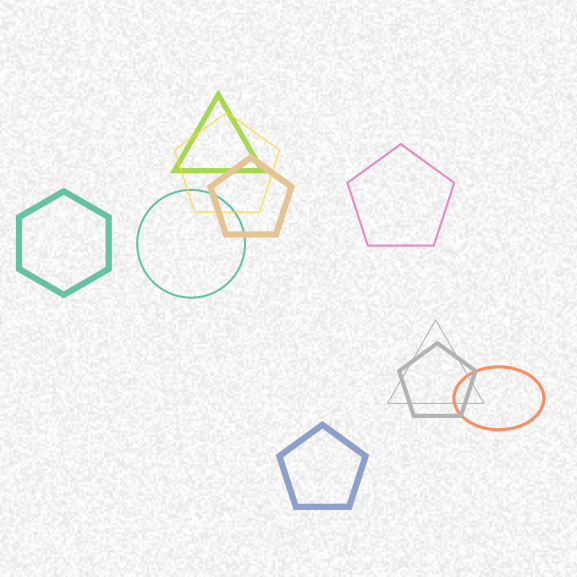[{"shape": "circle", "thickness": 1, "radius": 0.47, "center": [0.331, 0.577]}, {"shape": "hexagon", "thickness": 3, "radius": 0.45, "center": [0.111, 0.578]}, {"shape": "oval", "thickness": 1.5, "radius": 0.39, "center": [0.864, 0.309]}, {"shape": "pentagon", "thickness": 3, "radius": 0.39, "center": [0.558, 0.185]}, {"shape": "pentagon", "thickness": 1, "radius": 0.49, "center": [0.694, 0.652]}, {"shape": "triangle", "thickness": 2.5, "radius": 0.44, "center": [0.378, 0.748]}, {"shape": "pentagon", "thickness": 0.5, "radius": 0.48, "center": [0.393, 0.709]}, {"shape": "pentagon", "thickness": 3, "radius": 0.37, "center": [0.434, 0.653]}, {"shape": "pentagon", "thickness": 2, "radius": 0.35, "center": [0.757, 0.335]}, {"shape": "triangle", "thickness": 0.5, "radius": 0.48, "center": [0.754, 0.349]}]